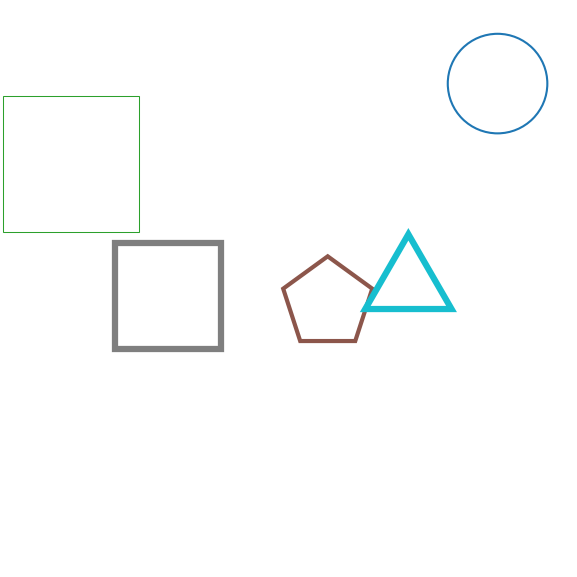[{"shape": "circle", "thickness": 1, "radius": 0.43, "center": [0.862, 0.854]}, {"shape": "square", "thickness": 0.5, "radius": 0.59, "center": [0.123, 0.715]}, {"shape": "pentagon", "thickness": 2, "radius": 0.41, "center": [0.567, 0.474]}, {"shape": "square", "thickness": 3, "radius": 0.46, "center": [0.29, 0.487]}, {"shape": "triangle", "thickness": 3, "radius": 0.43, "center": [0.707, 0.507]}]